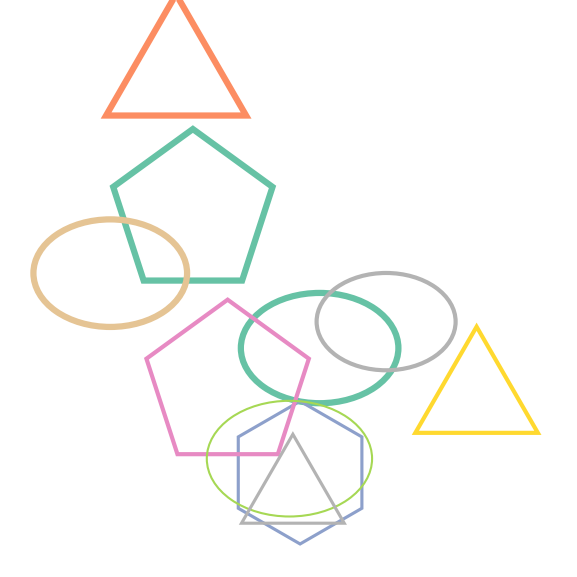[{"shape": "pentagon", "thickness": 3, "radius": 0.73, "center": [0.334, 0.631]}, {"shape": "oval", "thickness": 3, "radius": 0.68, "center": [0.553, 0.396]}, {"shape": "triangle", "thickness": 3, "radius": 0.7, "center": [0.305, 0.869]}, {"shape": "hexagon", "thickness": 1.5, "radius": 0.62, "center": [0.52, 0.181]}, {"shape": "pentagon", "thickness": 2, "radius": 0.74, "center": [0.394, 0.332]}, {"shape": "oval", "thickness": 1, "radius": 0.72, "center": [0.501, 0.205]}, {"shape": "triangle", "thickness": 2, "radius": 0.61, "center": [0.825, 0.311]}, {"shape": "oval", "thickness": 3, "radius": 0.67, "center": [0.191, 0.526]}, {"shape": "triangle", "thickness": 1.5, "radius": 0.51, "center": [0.507, 0.145]}, {"shape": "oval", "thickness": 2, "radius": 0.6, "center": [0.669, 0.442]}]